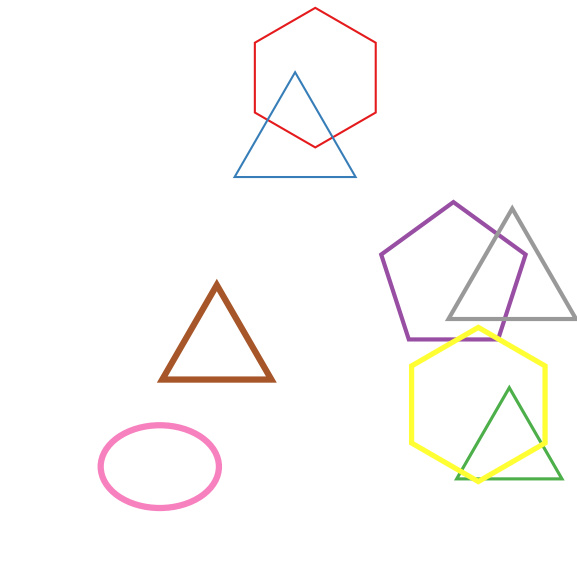[{"shape": "hexagon", "thickness": 1, "radius": 0.6, "center": [0.546, 0.865]}, {"shape": "triangle", "thickness": 1, "radius": 0.6, "center": [0.511, 0.753]}, {"shape": "triangle", "thickness": 1.5, "radius": 0.53, "center": [0.882, 0.223]}, {"shape": "pentagon", "thickness": 2, "radius": 0.66, "center": [0.785, 0.518]}, {"shape": "hexagon", "thickness": 2.5, "radius": 0.67, "center": [0.828, 0.299]}, {"shape": "triangle", "thickness": 3, "radius": 0.55, "center": [0.375, 0.396]}, {"shape": "oval", "thickness": 3, "radius": 0.51, "center": [0.277, 0.191]}, {"shape": "triangle", "thickness": 2, "radius": 0.64, "center": [0.887, 0.51]}]